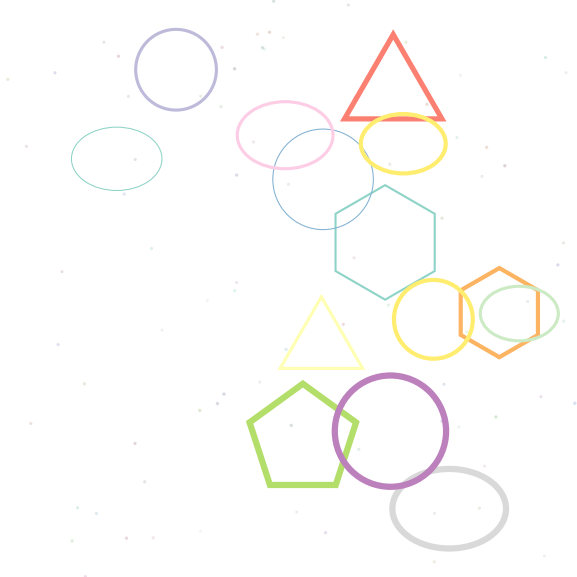[{"shape": "oval", "thickness": 0.5, "radius": 0.39, "center": [0.202, 0.724]}, {"shape": "hexagon", "thickness": 1, "radius": 0.5, "center": [0.667, 0.579]}, {"shape": "triangle", "thickness": 1.5, "radius": 0.41, "center": [0.557, 0.403]}, {"shape": "circle", "thickness": 1.5, "radius": 0.35, "center": [0.305, 0.878]}, {"shape": "triangle", "thickness": 2.5, "radius": 0.49, "center": [0.681, 0.842]}, {"shape": "circle", "thickness": 0.5, "radius": 0.44, "center": [0.559, 0.689]}, {"shape": "hexagon", "thickness": 2, "radius": 0.39, "center": [0.865, 0.458]}, {"shape": "pentagon", "thickness": 3, "radius": 0.48, "center": [0.524, 0.238]}, {"shape": "oval", "thickness": 1.5, "radius": 0.41, "center": [0.494, 0.765]}, {"shape": "oval", "thickness": 3, "radius": 0.49, "center": [0.778, 0.118]}, {"shape": "circle", "thickness": 3, "radius": 0.48, "center": [0.676, 0.253]}, {"shape": "oval", "thickness": 1.5, "radius": 0.34, "center": [0.899, 0.456]}, {"shape": "oval", "thickness": 2, "radius": 0.37, "center": [0.698, 0.75]}, {"shape": "circle", "thickness": 2, "radius": 0.34, "center": [0.75, 0.446]}]